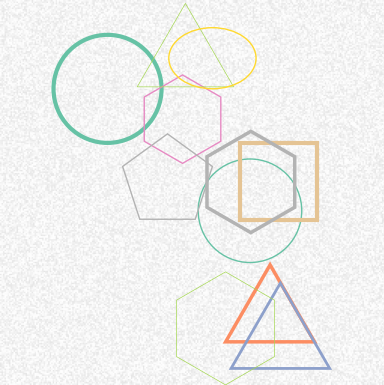[{"shape": "circle", "thickness": 3, "radius": 0.7, "center": [0.279, 0.769]}, {"shape": "circle", "thickness": 1, "radius": 0.67, "center": [0.649, 0.453]}, {"shape": "triangle", "thickness": 2.5, "radius": 0.67, "center": [0.702, 0.179]}, {"shape": "triangle", "thickness": 2, "radius": 0.74, "center": [0.728, 0.117]}, {"shape": "hexagon", "thickness": 1, "radius": 0.57, "center": [0.474, 0.691]}, {"shape": "hexagon", "thickness": 0.5, "radius": 0.73, "center": [0.586, 0.147]}, {"shape": "triangle", "thickness": 0.5, "radius": 0.72, "center": [0.482, 0.847]}, {"shape": "oval", "thickness": 1, "radius": 0.57, "center": [0.552, 0.849]}, {"shape": "square", "thickness": 3, "radius": 0.5, "center": [0.724, 0.527]}, {"shape": "hexagon", "thickness": 2.5, "radius": 0.66, "center": [0.652, 0.527]}, {"shape": "pentagon", "thickness": 1, "radius": 0.61, "center": [0.435, 0.53]}]